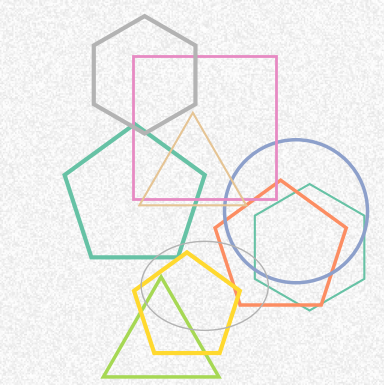[{"shape": "pentagon", "thickness": 3, "radius": 0.96, "center": [0.35, 0.486]}, {"shape": "hexagon", "thickness": 1.5, "radius": 0.82, "center": [0.804, 0.358]}, {"shape": "pentagon", "thickness": 2.5, "radius": 0.9, "center": [0.729, 0.353]}, {"shape": "circle", "thickness": 2.5, "radius": 0.93, "center": [0.769, 0.451]}, {"shape": "square", "thickness": 2, "radius": 0.93, "center": [0.531, 0.669]}, {"shape": "triangle", "thickness": 2.5, "radius": 0.87, "center": [0.418, 0.108]}, {"shape": "pentagon", "thickness": 3, "radius": 0.72, "center": [0.486, 0.2]}, {"shape": "triangle", "thickness": 1.5, "radius": 0.8, "center": [0.501, 0.547]}, {"shape": "hexagon", "thickness": 3, "radius": 0.76, "center": [0.376, 0.806]}, {"shape": "oval", "thickness": 1, "radius": 0.83, "center": [0.532, 0.258]}]